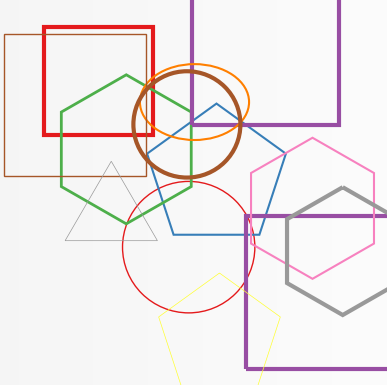[{"shape": "square", "thickness": 3, "radius": 0.7, "center": [0.254, 0.791]}, {"shape": "circle", "thickness": 1, "radius": 0.85, "center": [0.487, 0.358]}, {"shape": "pentagon", "thickness": 1.5, "radius": 0.94, "center": [0.559, 0.543]}, {"shape": "hexagon", "thickness": 2, "radius": 0.97, "center": [0.326, 0.612]}, {"shape": "square", "thickness": 3, "radius": 0.95, "center": [0.686, 0.866]}, {"shape": "square", "thickness": 3, "radius": 0.99, "center": [0.834, 0.24]}, {"shape": "oval", "thickness": 1.5, "radius": 0.7, "center": [0.502, 0.735]}, {"shape": "pentagon", "thickness": 0.5, "radius": 0.83, "center": [0.566, 0.126]}, {"shape": "circle", "thickness": 3, "radius": 0.69, "center": [0.482, 0.677]}, {"shape": "square", "thickness": 1, "radius": 0.92, "center": [0.193, 0.728]}, {"shape": "hexagon", "thickness": 1.5, "radius": 0.92, "center": [0.806, 0.459]}, {"shape": "hexagon", "thickness": 3, "radius": 0.83, "center": [0.884, 0.348]}, {"shape": "triangle", "thickness": 0.5, "radius": 0.69, "center": [0.287, 0.444]}]